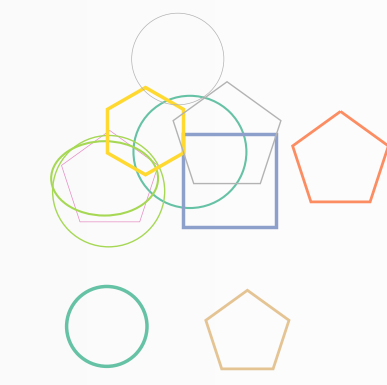[{"shape": "circle", "thickness": 1.5, "radius": 0.73, "center": [0.49, 0.605]}, {"shape": "circle", "thickness": 2.5, "radius": 0.52, "center": [0.276, 0.152]}, {"shape": "pentagon", "thickness": 2, "radius": 0.65, "center": [0.879, 0.581]}, {"shape": "square", "thickness": 2.5, "radius": 0.6, "center": [0.592, 0.531]}, {"shape": "pentagon", "thickness": 0.5, "radius": 0.66, "center": [0.283, 0.53]}, {"shape": "oval", "thickness": 1.5, "radius": 0.69, "center": [0.27, 0.537]}, {"shape": "circle", "thickness": 1, "radius": 0.72, "center": [0.28, 0.503]}, {"shape": "hexagon", "thickness": 2.5, "radius": 0.57, "center": [0.375, 0.659]}, {"shape": "pentagon", "thickness": 2, "radius": 0.56, "center": [0.638, 0.133]}, {"shape": "pentagon", "thickness": 1, "radius": 0.73, "center": [0.586, 0.641]}, {"shape": "circle", "thickness": 0.5, "radius": 0.59, "center": [0.459, 0.847]}]